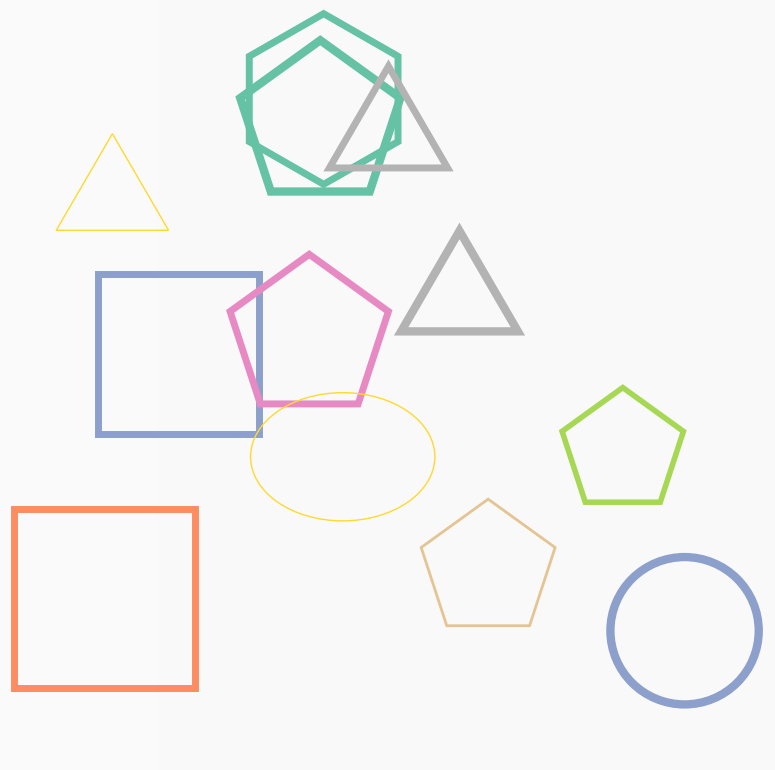[{"shape": "hexagon", "thickness": 2.5, "radius": 0.55, "center": [0.418, 0.871]}, {"shape": "pentagon", "thickness": 3, "radius": 0.54, "center": [0.413, 0.839]}, {"shape": "square", "thickness": 2.5, "radius": 0.58, "center": [0.135, 0.223]}, {"shape": "circle", "thickness": 3, "radius": 0.48, "center": [0.883, 0.181]}, {"shape": "square", "thickness": 2.5, "radius": 0.52, "center": [0.231, 0.541]}, {"shape": "pentagon", "thickness": 2.5, "radius": 0.54, "center": [0.399, 0.562]}, {"shape": "pentagon", "thickness": 2, "radius": 0.41, "center": [0.804, 0.414]}, {"shape": "triangle", "thickness": 0.5, "radius": 0.42, "center": [0.145, 0.743]}, {"shape": "oval", "thickness": 0.5, "radius": 0.59, "center": [0.442, 0.407]}, {"shape": "pentagon", "thickness": 1, "radius": 0.45, "center": [0.63, 0.261]}, {"shape": "triangle", "thickness": 2.5, "radius": 0.44, "center": [0.501, 0.826]}, {"shape": "triangle", "thickness": 3, "radius": 0.43, "center": [0.593, 0.613]}]